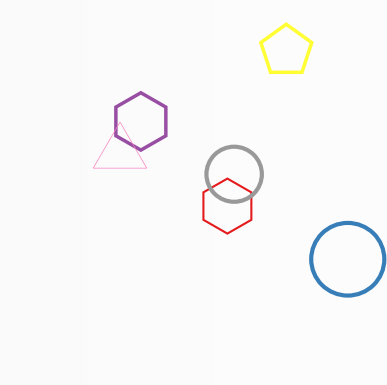[{"shape": "hexagon", "thickness": 1.5, "radius": 0.36, "center": [0.587, 0.465]}, {"shape": "circle", "thickness": 3, "radius": 0.47, "center": [0.897, 0.327]}, {"shape": "hexagon", "thickness": 2.5, "radius": 0.37, "center": [0.364, 0.685]}, {"shape": "pentagon", "thickness": 2.5, "radius": 0.34, "center": [0.739, 0.868]}, {"shape": "triangle", "thickness": 0.5, "radius": 0.4, "center": [0.31, 0.603]}, {"shape": "circle", "thickness": 3, "radius": 0.36, "center": [0.604, 0.547]}]